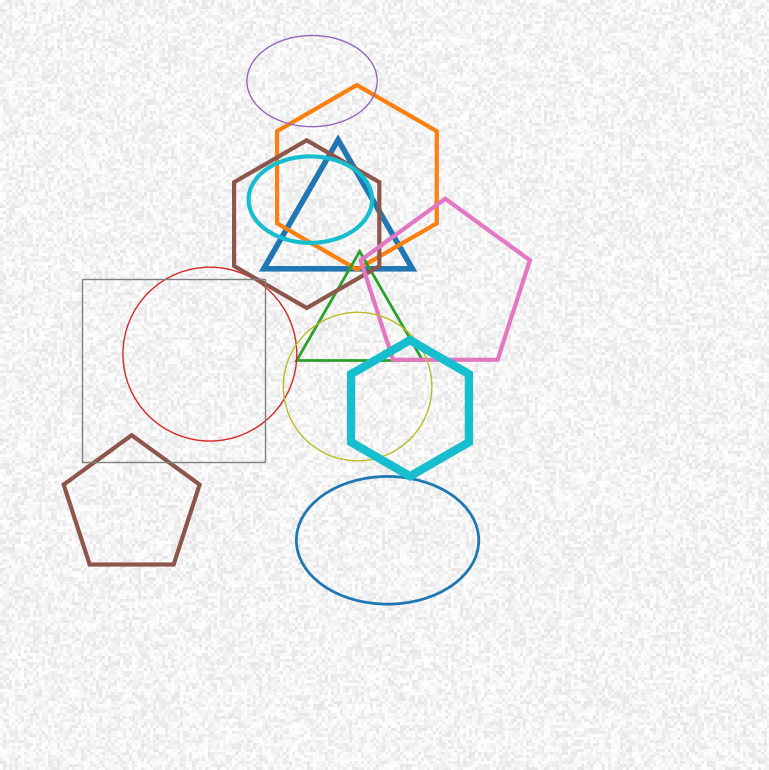[{"shape": "oval", "thickness": 1, "radius": 0.59, "center": [0.503, 0.298]}, {"shape": "triangle", "thickness": 2, "radius": 0.56, "center": [0.439, 0.707]}, {"shape": "hexagon", "thickness": 1.5, "radius": 0.6, "center": [0.464, 0.77]}, {"shape": "triangle", "thickness": 1, "radius": 0.47, "center": [0.467, 0.579]}, {"shape": "circle", "thickness": 0.5, "radius": 0.56, "center": [0.273, 0.54]}, {"shape": "oval", "thickness": 0.5, "radius": 0.42, "center": [0.405, 0.895]}, {"shape": "hexagon", "thickness": 1.5, "radius": 0.54, "center": [0.398, 0.709]}, {"shape": "pentagon", "thickness": 1.5, "radius": 0.46, "center": [0.171, 0.342]}, {"shape": "pentagon", "thickness": 1.5, "radius": 0.58, "center": [0.578, 0.626]}, {"shape": "square", "thickness": 0.5, "radius": 0.59, "center": [0.226, 0.519]}, {"shape": "circle", "thickness": 0.5, "radius": 0.48, "center": [0.464, 0.498]}, {"shape": "oval", "thickness": 1.5, "radius": 0.4, "center": [0.403, 0.741]}, {"shape": "hexagon", "thickness": 3, "radius": 0.44, "center": [0.532, 0.47]}]